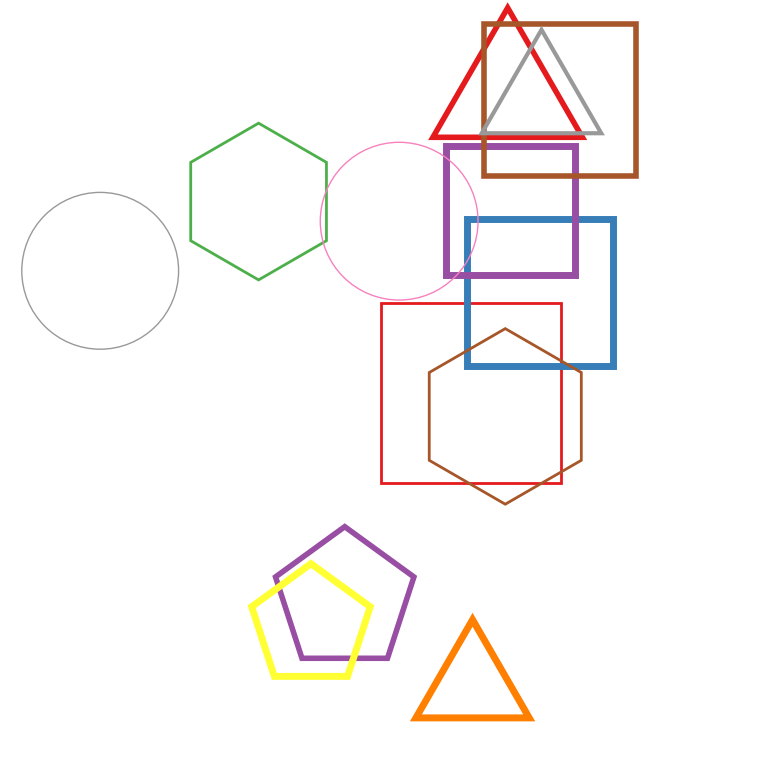[{"shape": "square", "thickness": 1, "radius": 0.58, "center": [0.611, 0.49]}, {"shape": "triangle", "thickness": 2, "radius": 0.56, "center": [0.659, 0.878]}, {"shape": "square", "thickness": 2.5, "radius": 0.47, "center": [0.701, 0.62]}, {"shape": "hexagon", "thickness": 1, "radius": 0.51, "center": [0.336, 0.738]}, {"shape": "pentagon", "thickness": 2, "radius": 0.47, "center": [0.448, 0.222]}, {"shape": "square", "thickness": 2.5, "radius": 0.42, "center": [0.663, 0.727]}, {"shape": "triangle", "thickness": 2.5, "radius": 0.42, "center": [0.614, 0.11]}, {"shape": "pentagon", "thickness": 2.5, "radius": 0.4, "center": [0.404, 0.187]}, {"shape": "hexagon", "thickness": 1, "radius": 0.57, "center": [0.656, 0.459]}, {"shape": "square", "thickness": 2, "radius": 0.49, "center": [0.728, 0.87]}, {"shape": "circle", "thickness": 0.5, "radius": 0.51, "center": [0.518, 0.713]}, {"shape": "circle", "thickness": 0.5, "radius": 0.51, "center": [0.13, 0.648]}, {"shape": "triangle", "thickness": 1.5, "radius": 0.45, "center": [0.703, 0.872]}]